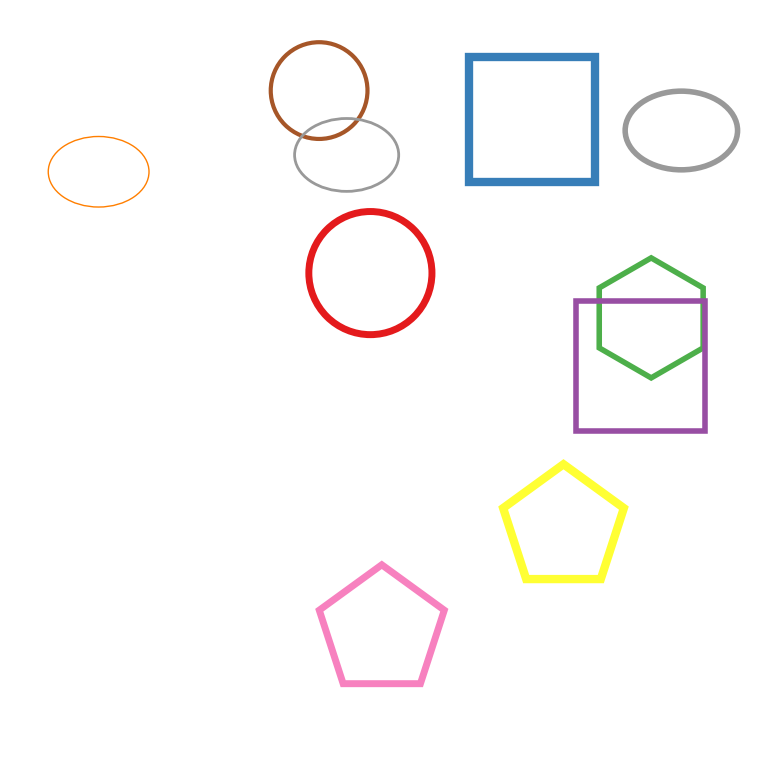[{"shape": "circle", "thickness": 2.5, "radius": 0.4, "center": [0.481, 0.645]}, {"shape": "square", "thickness": 3, "radius": 0.41, "center": [0.691, 0.845]}, {"shape": "hexagon", "thickness": 2, "radius": 0.39, "center": [0.846, 0.587]}, {"shape": "square", "thickness": 2, "radius": 0.42, "center": [0.832, 0.525]}, {"shape": "oval", "thickness": 0.5, "radius": 0.33, "center": [0.128, 0.777]}, {"shape": "pentagon", "thickness": 3, "radius": 0.41, "center": [0.732, 0.315]}, {"shape": "circle", "thickness": 1.5, "radius": 0.31, "center": [0.414, 0.882]}, {"shape": "pentagon", "thickness": 2.5, "radius": 0.43, "center": [0.496, 0.181]}, {"shape": "oval", "thickness": 1, "radius": 0.34, "center": [0.45, 0.799]}, {"shape": "oval", "thickness": 2, "radius": 0.36, "center": [0.885, 0.831]}]